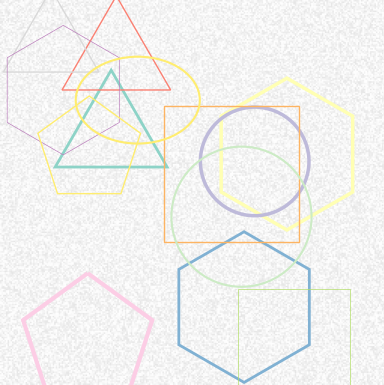[{"shape": "triangle", "thickness": 2, "radius": 0.84, "center": [0.289, 0.65]}, {"shape": "hexagon", "thickness": 2.5, "radius": 0.99, "center": [0.745, 0.6]}, {"shape": "circle", "thickness": 2.5, "radius": 0.71, "center": [0.662, 0.581]}, {"shape": "triangle", "thickness": 1, "radius": 0.81, "center": [0.302, 0.848]}, {"shape": "hexagon", "thickness": 2, "radius": 0.98, "center": [0.634, 0.202]}, {"shape": "square", "thickness": 1, "radius": 0.88, "center": [0.601, 0.548]}, {"shape": "square", "thickness": 0.5, "radius": 0.73, "center": [0.763, 0.103]}, {"shape": "pentagon", "thickness": 3, "radius": 0.88, "center": [0.228, 0.114]}, {"shape": "triangle", "thickness": 1, "radius": 0.72, "center": [0.133, 0.885]}, {"shape": "hexagon", "thickness": 0.5, "radius": 0.84, "center": [0.164, 0.766]}, {"shape": "circle", "thickness": 1.5, "radius": 0.91, "center": [0.627, 0.437]}, {"shape": "oval", "thickness": 1.5, "radius": 0.81, "center": [0.358, 0.74]}, {"shape": "pentagon", "thickness": 1, "radius": 0.7, "center": [0.232, 0.61]}]